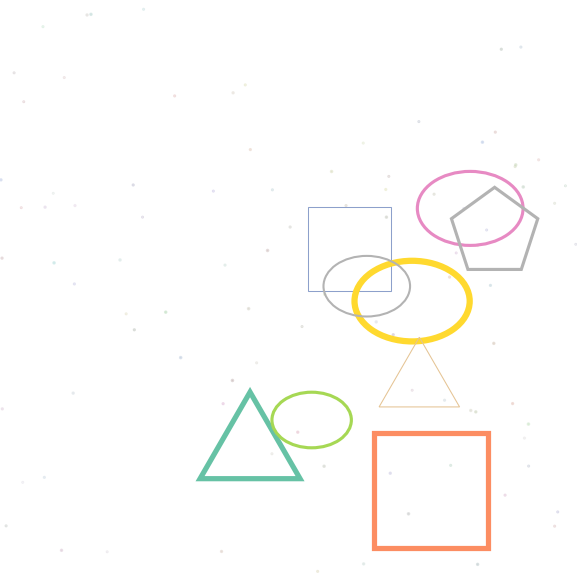[{"shape": "triangle", "thickness": 2.5, "radius": 0.5, "center": [0.433, 0.22]}, {"shape": "square", "thickness": 2.5, "radius": 0.5, "center": [0.746, 0.15]}, {"shape": "square", "thickness": 0.5, "radius": 0.36, "center": [0.605, 0.568]}, {"shape": "oval", "thickness": 1.5, "radius": 0.46, "center": [0.814, 0.638]}, {"shape": "oval", "thickness": 1.5, "radius": 0.34, "center": [0.54, 0.272]}, {"shape": "oval", "thickness": 3, "radius": 0.5, "center": [0.714, 0.478]}, {"shape": "triangle", "thickness": 0.5, "radius": 0.4, "center": [0.726, 0.335]}, {"shape": "pentagon", "thickness": 1.5, "radius": 0.39, "center": [0.856, 0.596]}, {"shape": "oval", "thickness": 1, "radius": 0.37, "center": [0.635, 0.504]}]